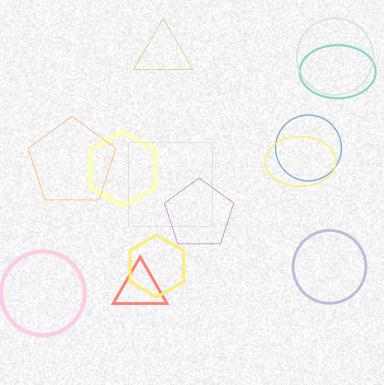[{"shape": "oval", "thickness": 1.5, "radius": 0.49, "center": [0.877, 0.814]}, {"shape": "hexagon", "thickness": 3, "radius": 0.48, "center": [0.32, 0.561]}, {"shape": "circle", "thickness": 2, "radius": 0.47, "center": [0.856, 0.307]}, {"shape": "triangle", "thickness": 2, "radius": 0.4, "center": [0.364, 0.252]}, {"shape": "circle", "thickness": 1, "radius": 0.43, "center": [0.801, 0.616]}, {"shape": "pentagon", "thickness": 0.5, "radius": 0.6, "center": [0.187, 0.578]}, {"shape": "triangle", "thickness": 0.5, "radius": 0.44, "center": [0.424, 0.864]}, {"shape": "circle", "thickness": 3, "radius": 0.54, "center": [0.111, 0.238]}, {"shape": "square", "thickness": 0.5, "radius": 0.55, "center": [0.442, 0.522]}, {"shape": "pentagon", "thickness": 0.5, "radius": 0.47, "center": [0.517, 0.443]}, {"shape": "circle", "thickness": 1, "radius": 0.5, "center": [0.87, 0.853]}, {"shape": "oval", "thickness": 1, "radius": 0.46, "center": [0.78, 0.581]}, {"shape": "hexagon", "thickness": 2, "radius": 0.4, "center": [0.407, 0.309]}]